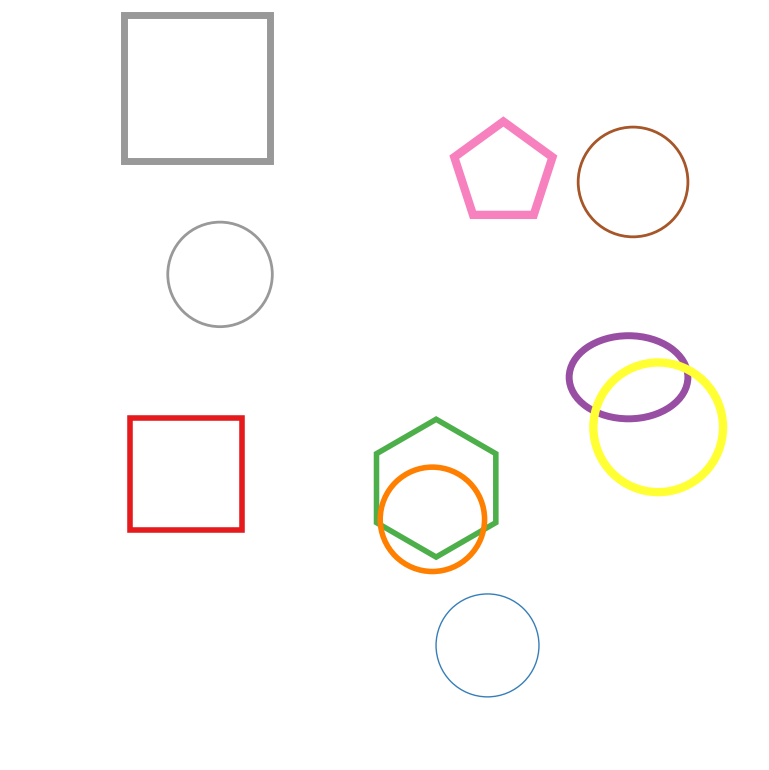[{"shape": "square", "thickness": 2, "radius": 0.36, "center": [0.242, 0.384]}, {"shape": "circle", "thickness": 0.5, "radius": 0.33, "center": [0.633, 0.162]}, {"shape": "hexagon", "thickness": 2, "radius": 0.45, "center": [0.566, 0.366]}, {"shape": "oval", "thickness": 2.5, "radius": 0.39, "center": [0.816, 0.51]}, {"shape": "circle", "thickness": 2, "radius": 0.34, "center": [0.562, 0.326]}, {"shape": "circle", "thickness": 3, "radius": 0.42, "center": [0.855, 0.445]}, {"shape": "circle", "thickness": 1, "radius": 0.36, "center": [0.822, 0.764]}, {"shape": "pentagon", "thickness": 3, "radius": 0.34, "center": [0.654, 0.775]}, {"shape": "circle", "thickness": 1, "radius": 0.34, "center": [0.286, 0.644]}, {"shape": "square", "thickness": 2.5, "radius": 0.47, "center": [0.256, 0.886]}]